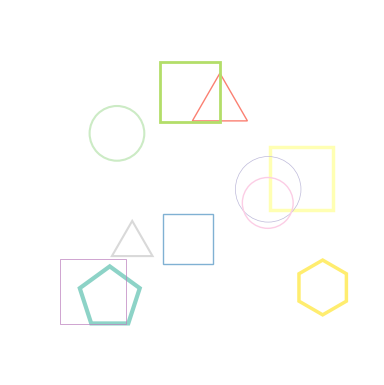[{"shape": "pentagon", "thickness": 3, "radius": 0.41, "center": [0.285, 0.226]}, {"shape": "square", "thickness": 2.5, "radius": 0.41, "center": [0.783, 0.537]}, {"shape": "circle", "thickness": 0.5, "radius": 0.43, "center": [0.697, 0.508]}, {"shape": "triangle", "thickness": 1, "radius": 0.41, "center": [0.571, 0.727]}, {"shape": "square", "thickness": 1, "radius": 0.32, "center": [0.488, 0.379]}, {"shape": "square", "thickness": 2, "radius": 0.39, "center": [0.493, 0.76]}, {"shape": "circle", "thickness": 1, "radius": 0.33, "center": [0.695, 0.473]}, {"shape": "triangle", "thickness": 1.5, "radius": 0.3, "center": [0.343, 0.365]}, {"shape": "square", "thickness": 0.5, "radius": 0.43, "center": [0.241, 0.243]}, {"shape": "circle", "thickness": 1.5, "radius": 0.36, "center": [0.304, 0.654]}, {"shape": "hexagon", "thickness": 2.5, "radius": 0.36, "center": [0.838, 0.253]}]